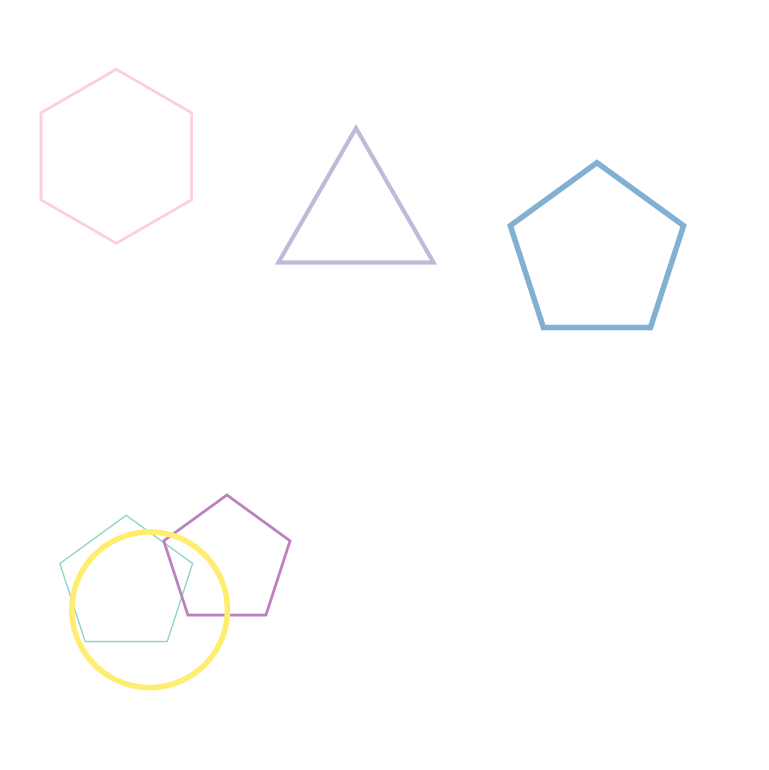[{"shape": "pentagon", "thickness": 0.5, "radius": 0.45, "center": [0.164, 0.24]}, {"shape": "triangle", "thickness": 1.5, "radius": 0.58, "center": [0.462, 0.717]}, {"shape": "pentagon", "thickness": 2, "radius": 0.59, "center": [0.775, 0.67]}, {"shape": "hexagon", "thickness": 1, "radius": 0.56, "center": [0.151, 0.797]}, {"shape": "pentagon", "thickness": 1, "radius": 0.43, "center": [0.295, 0.271]}, {"shape": "circle", "thickness": 2, "radius": 0.51, "center": [0.194, 0.208]}]